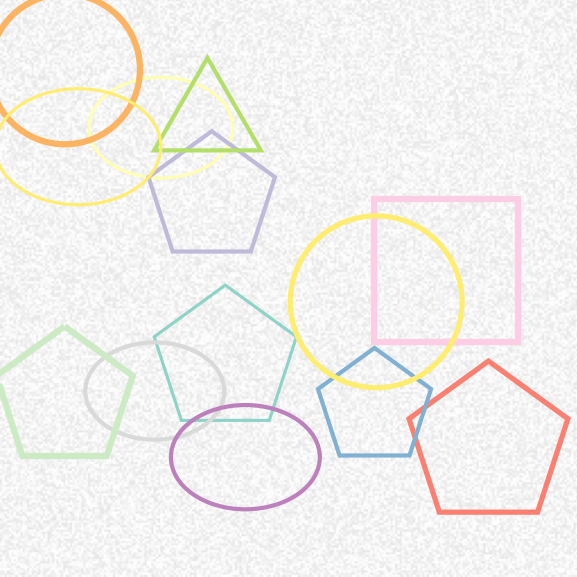[{"shape": "pentagon", "thickness": 1.5, "radius": 0.65, "center": [0.39, 0.376]}, {"shape": "oval", "thickness": 1.5, "radius": 0.62, "center": [0.279, 0.778]}, {"shape": "pentagon", "thickness": 2, "radius": 0.58, "center": [0.367, 0.657]}, {"shape": "pentagon", "thickness": 2.5, "radius": 0.72, "center": [0.846, 0.229]}, {"shape": "pentagon", "thickness": 2, "radius": 0.51, "center": [0.649, 0.294]}, {"shape": "circle", "thickness": 3, "radius": 0.65, "center": [0.112, 0.879]}, {"shape": "triangle", "thickness": 2, "radius": 0.53, "center": [0.359, 0.792]}, {"shape": "square", "thickness": 3, "radius": 0.62, "center": [0.772, 0.531]}, {"shape": "oval", "thickness": 2, "radius": 0.6, "center": [0.268, 0.322]}, {"shape": "oval", "thickness": 2, "radius": 0.64, "center": [0.425, 0.208]}, {"shape": "pentagon", "thickness": 3, "radius": 0.62, "center": [0.112, 0.31]}, {"shape": "oval", "thickness": 1.5, "radius": 0.72, "center": [0.135, 0.745]}, {"shape": "circle", "thickness": 2.5, "radius": 0.74, "center": [0.651, 0.477]}]